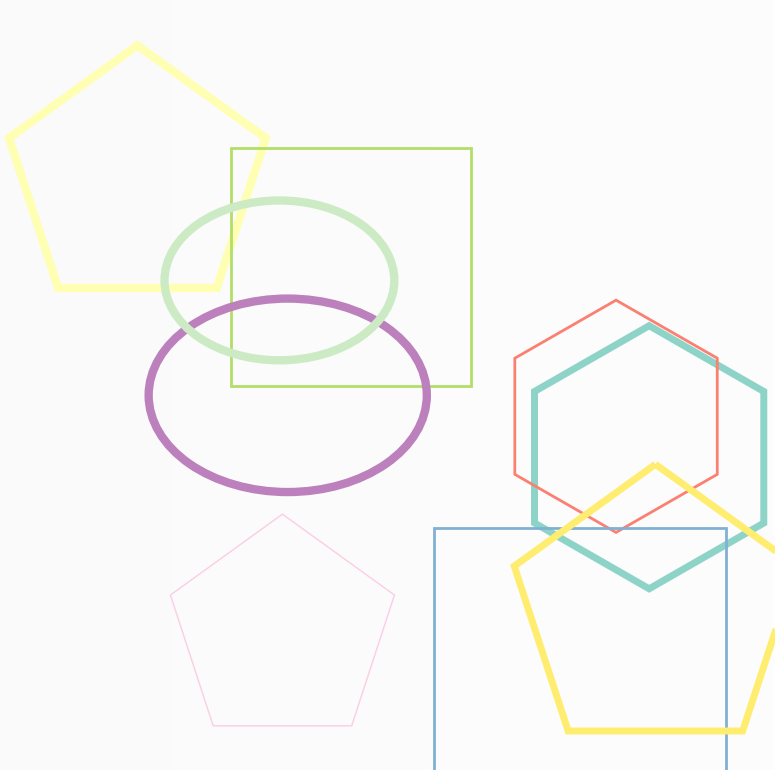[{"shape": "hexagon", "thickness": 2.5, "radius": 0.85, "center": [0.838, 0.406]}, {"shape": "pentagon", "thickness": 3, "radius": 0.87, "center": [0.177, 0.767]}, {"shape": "hexagon", "thickness": 1, "radius": 0.75, "center": [0.795, 0.459]}, {"shape": "square", "thickness": 1, "radius": 0.94, "center": [0.748, 0.125]}, {"shape": "square", "thickness": 1, "radius": 0.78, "center": [0.453, 0.653]}, {"shape": "pentagon", "thickness": 0.5, "radius": 0.76, "center": [0.364, 0.18]}, {"shape": "oval", "thickness": 3, "radius": 0.9, "center": [0.371, 0.487]}, {"shape": "oval", "thickness": 3, "radius": 0.74, "center": [0.361, 0.636]}, {"shape": "pentagon", "thickness": 2.5, "radius": 0.96, "center": [0.846, 0.206]}]